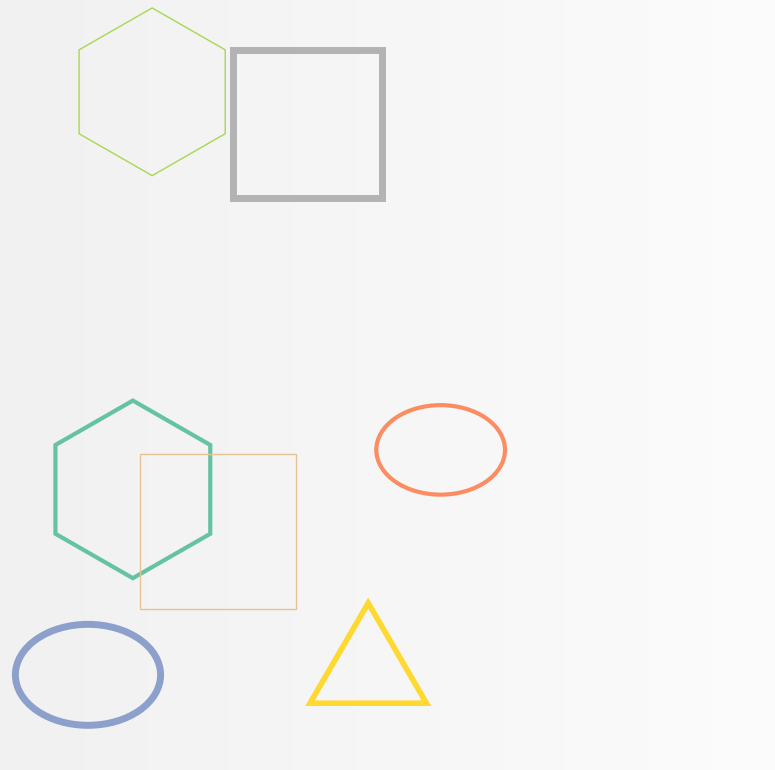[{"shape": "hexagon", "thickness": 1.5, "radius": 0.58, "center": [0.171, 0.364]}, {"shape": "oval", "thickness": 1.5, "radius": 0.42, "center": [0.569, 0.416]}, {"shape": "oval", "thickness": 2.5, "radius": 0.47, "center": [0.114, 0.124]}, {"shape": "hexagon", "thickness": 0.5, "radius": 0.54, "center": [0.196, 0.881]}, {"shape": "triangle", "thickness": 2, "radius": 0.43, "center": [0.475, 0.13]}, {"shape": "square", "thickness": 0.5, "radius": 0.5, "center": [0.281, 0.31]}, {"shape": "square", "thickness": 2.5, "radius": 0.48, "center": [0.397, 0.839]}]